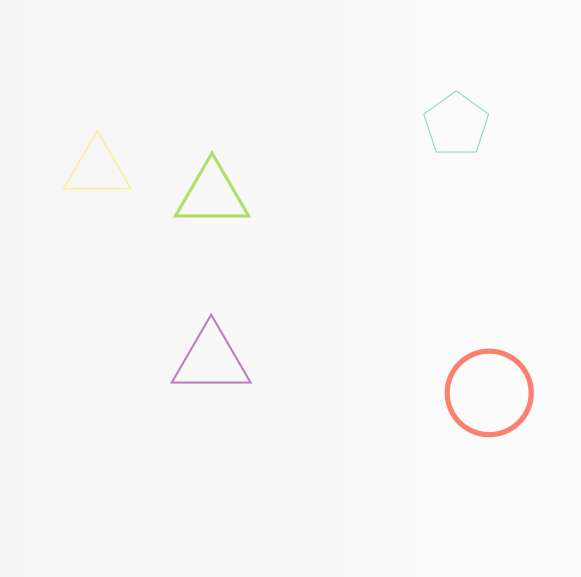[{"shape": "pentagon", "thickness": 0.5, "radius": 0.29, "center": [0.785, 0.783]}, {"shape": "circle", "thickness": 2.5, "radius": 0.36, "center": [0.842, 0.319]}, {"shape": "triangle", "thickness": 1.5, "radius": 0.36, "center": [0.365, 0.662]}, {"shape": "triangle", "thickness": 1, "radius": 0.39, "center": [0.363, 0.376]}, {"shape": "triangle", "thickness": 0.5, "radius": 0.34, "center": [0.167, 0.706]}]